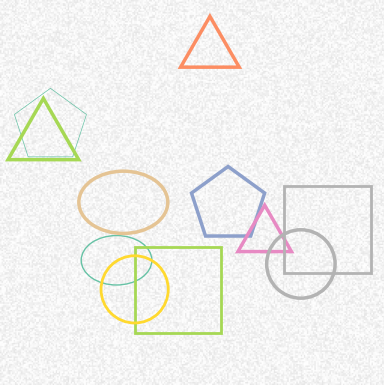[{"shape": "oval", "thickness": 1, "radius": 0.46, "center": [0.303, 0.324]}, {"shape": "pentagon", "thickness": 0.5, "radius": 0.49, "center": [0.131, 0.672]}, {"shape": "triangle", "thickness": 2.5, "radius": 0.44, "center": [0.545, 0.869]}, {"shape": "pentagon", "thickness": 2.5, "radius": 0.5, "center": [0.592, 0.468]}, {"shape": "triangle", "thickness": 2.5, "radius": 0.4, "center": [0.688, 0.387]}, {"shape": "square", "thickness": 2, "radius": 0.56, "center": [0.463, 0.247]}, {"shape": "triangle", "thickness": 2.5, "radius": 0.53, "center": [0.113, 0.638]}, {"shape": "circle", "thickness": 2, "radius": 0.44, "center": [0.35, 0.248]}, {"shape": "oval", "thickness": 2.5, "radius": 0.58, "center": [0.32, 0.475]}, {"shape": "square", "thickness": 2, "radius": 0.57, "center": [0.85, 0.405]}, {"shape": "circle", "thickness": 2.5, "radius": 0.44, "center": [0.782, 0.314]}]